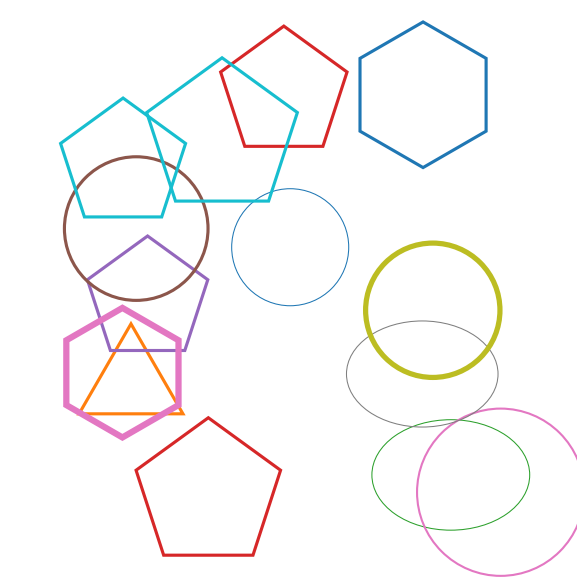[{"shape": "hexagon", "thickness": 1.5, "radius": 0.63, "center": [0.733, 0.835]}, {"shape": "circle", "thickness": 0.5, "radius": 0.51, "center": [0.503, 0.571]}, {"shape": "triangle", "thickness": 1.5, "radius": 0.52, "center": [0.227, 0.334]}, {"shape": "oval", "thickness": 0.5, "radius": 0.68, "center": [0.781, 0.177]}, {"shape": "pentagon", "thickness": 1.5, "radius": 0.66, "center": [0.361, 0.144]}, {"shape": "pentagon", "thickness": 1.5, "radius": 0.58, "center": [0.491, 0.839]}, {"shape": "pentagon", "thickness": 1.5, "radius": 0.55, "center": [0.256, 0.481]}, {"shape": "circle", "thickness": 1.5, "radius": 0.62, "center": [0.236, 0.603]}, {"shape": "circle", "thickness": 1, "radius": 0.72, "center": [0.867, 0.147]}, {"shape": "hexagon", "thickness": 3, "radius": 0.56, "center": [0.212, 0.354]}, {"shape": "oval", "thickness": 0.5, "radius": 0.66, "center": [0.731, 0.352]}, {"shape": "circle", "thickness": 2.5, "radius": 0.58, "center": [0.749, 0.462]}, {"shape": "pentagon", "thickness": 1.5, "radius": 0.69, "center": [0.384, 0.762]}, {"shape": "pentagon", "thickness": 1.5, "radius": 0.57, "center": [0.213, 0.716]}]